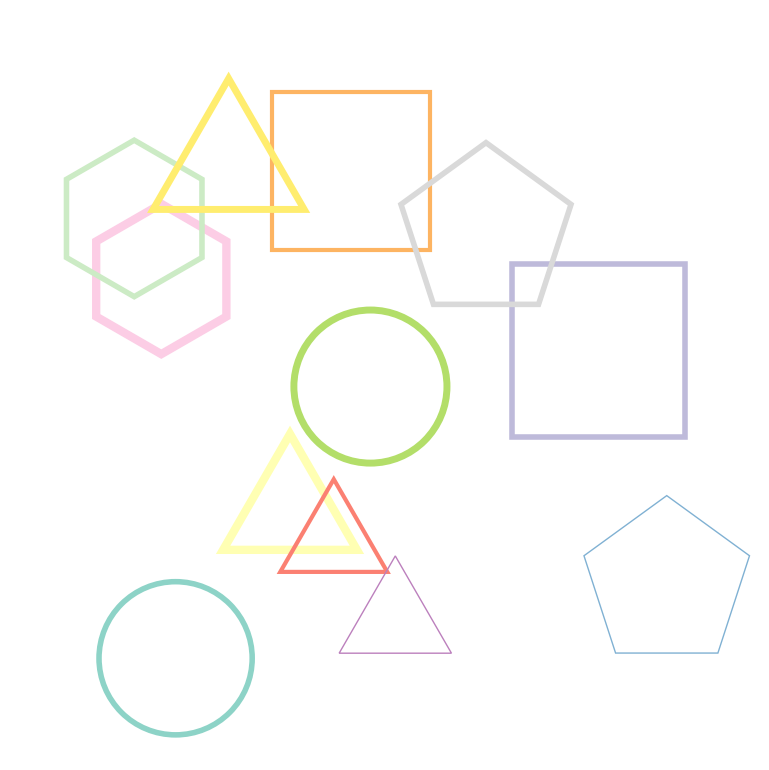[{"shape": "circle", "thickness": 2, "radius": 0.5, "center": [0.228, 0.145]}, {"shape": "triangle", "thickness": 3, "radius": 0.5, "center": [0.377, 0.336]}, {"shape": "square", "thickness": 2, "radius": 0.56, "center": [0.778, 0.545]}, {"shape": "triangle", "thickness": 1.5, "radius": 0.4, "center": [0.433, 0.297]}, {"shape": "pentagon", "thickness": 0.5, "radius": 0.57, "center": [0.866, 0.243]}, {"shape": "square", "thickness": 1.5, "radius": 0.51, "center": [0.456, 0.778]}, {"shape": "circle", "thickness": 2.5, "radius": 0.5, "center": [0.481, 0.498]}, {"shape": "hexagon", "thickness": 3, "radius": 0.49, "center": [0.209, 0.638]}, {"shape": "pentagon", "thickness": 2, "radius": 0.58, "center": [0.631, 0.699]}, {"shape": "triangle", "thickness": 0.5, "radius": 0.42, "center": [0.513, 0.194]}, {"shape": "hexagon", "thickness": 2, "radius": 0.51, "center": [0.174, 0.716]}, {"shape": "triangle", "thickness": 2.5, "radius": 0.57, "center": [0.297, 0.785]}]